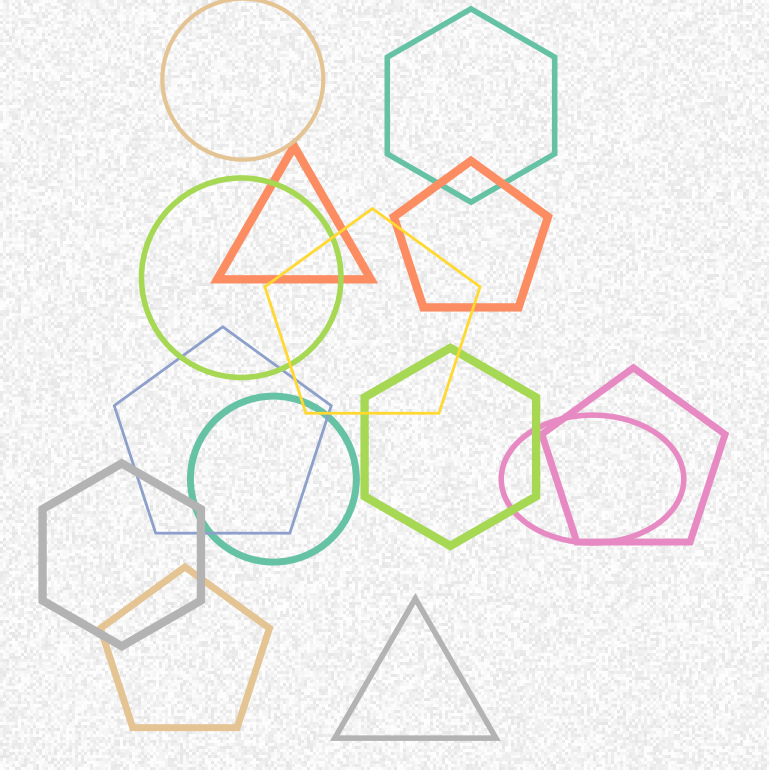[{"shape": "circle", "thickness": 2.5, "radius": 0.54, "center": [0.355, 0.378]}, {"shape": "hexagon", "thickness": 2, "radius": 0.63, "center": [0.612, 0.863]}, {"shape": "pentagon", "thickness": 3, "radius": 0.53, "center": [0.612, 0.686]}, {"shape": "triangle", "thickness": 3, "radius": 0.58, "center": [0.382, 0.695]}, {"shape": "pentagon", "thickness": 1, "radius": 0.74, "center": [0.289, 0.427]}, {"shape": "oval", "thickness": 2, "radius": 0.59, "center": [0.769, 0.378]}, {"shape": "pentagon", "thickness": 2.5, "radius": 0.63, "center": [0.823, 0.397]}, {"shape": "circle", "thickness": 2, "radius": 0.65, "center": [0.313, 0.639]}, {"shape": "hexagon", "thickness": 3, "radius": 0.64, "center": [0.585, 0.42]}, {"shape": "pentagon", "thickness": 1, "radius": 0.73, "center": [0.484, 0.582]}, {"shape": "pentagon", "thickness": 2.5, "radius": 0.58, "center": [0.24, 0.148]}, {"shape": "circle", "thickness": 1.5, "radius": 0.52, "center": [0.315, 0.897]}, {"shape": "triangle", "thickness": 2, "radius": 0.6, "center": [0.539, 0.102]}, {"shape": "hexagon", "thickness": 3, "radius": 0.59, "center": [0.158, 0.279]}]